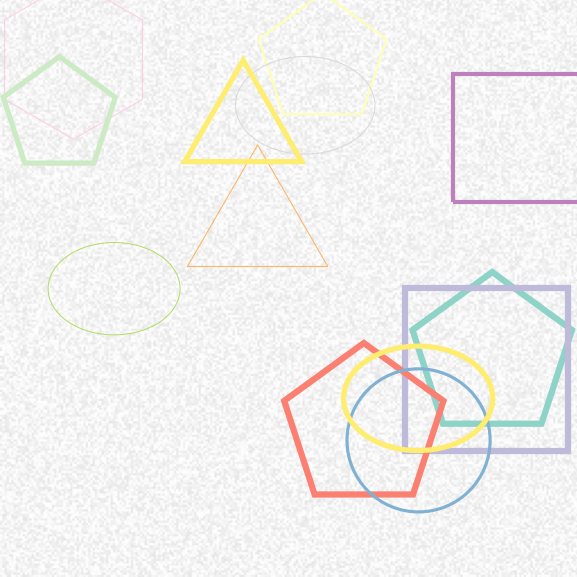[{"shape": "pentagon", "thickness": 3, "radius": 0.73, "center": [0.852, 0.383]}, {"shape": "pentagon", "thickness": 1, "radius": 0.58, "center": [0.559, 0.895]}, {"shape": "square", "thickness": 3, "radius": 0.71, "center": [0.842, 0.36]}, {"shape": "pentagon", "thickness": 3, "radius": 0.72, "center": [0.63, 0.26]}, {"shape": "circle", "thickness": 1.5, "radius": 0.62, "center": [0.725, 0.237]}, {"shape": "triangle", "thickness": 0.5, "radius": 0.7, "center": [0.446, 0.608]}, {"shape": "oval", "thickness": 0.5, "radius": 0.57, "center": [0.198, 0.499]}, {"shape": "hexagon", "thickness": 0.5, "radius": 0.69, "center": [0.127, 0.896]}, {"shape": "oval", "thickness": 0.5, "radius": 0.6, "center": [0.529, 0.817]}, {"shape": "square", "thickness": 2, "radius": 0.56, "center": [0.895, 0.76]}, {"shape": "pentagon", "thickness": 2.5, "radius": 0.51, "center": [0.103, 0.799]}, {"shape": "oval", "thickness": 2.5, "radius": 0.65, "center": [0.724, 0.309]}, {"shape": "triangle", "thickness": 2.5, "radius": 0.59, "center": [0.421, 0.778]}]